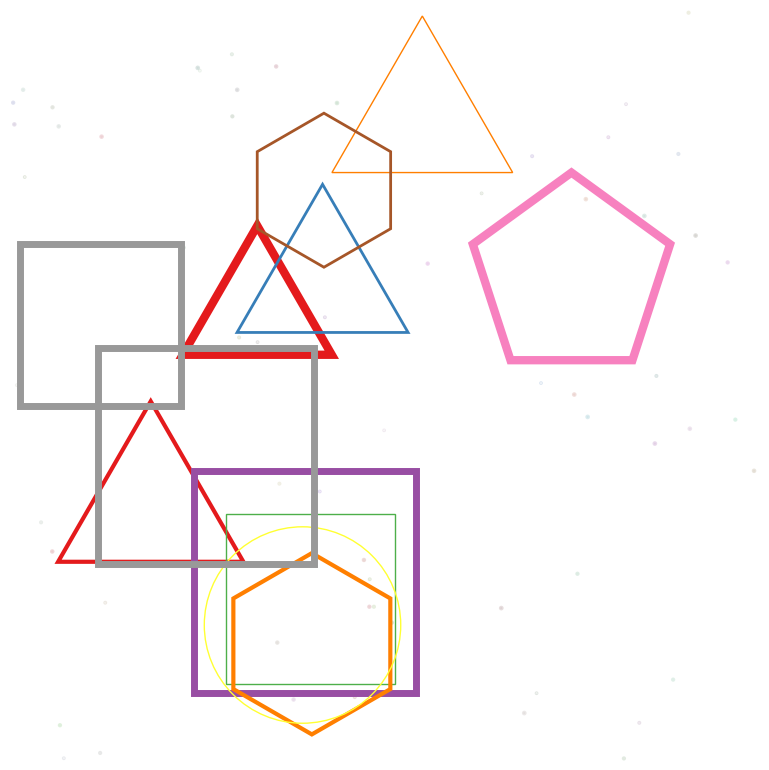[{"shape": "triangle", "thickness": 3, "radius": 0.56, "center": [0.334, 0.595]}, {"shape": "triangle", "thickness": 1.5, "radius": 0.69, "center": [0.196, 0.34]}, {"shape": "triangle", "thickness": 1, "radius": 0.64, "center": [0.419, 0.632]}, {"shape": "square", "thickness": 0.5, "radius": 0.55, "center": [0.403, 0.222]}, {"shape": "square", "thickness": 2.5, "radius": 0.72, "center": [0.396, 0.244]}, {"shape": "hexagon", "thickness": 1.5, "radius": 0.59, "center": [0.405, 0.164]}, {"shape": "triangle", "thickness": 0.5, "radius": 0.68, "center": [0.548, 0.844]}, {"shape": "circle", "thickness": 0.5, "radius": 0.64, "center": [0.393, 0.188]}, {"shape": "hexagon", "thickness": 1, "radius": 0.5, "center": [0.421, 0.753]}, {"shape": "pentagon", "thickness": 3, "radius": 0.67, "center": [0.742, 0.641]}, {"shape": "square", "thickness": 2.5, "radius": 0.52, "center": [0.131, 0.578]}, {"shape": "square", "thickness": 2.5, "radius": 0.7, "center": [0.267, 0.408]}]